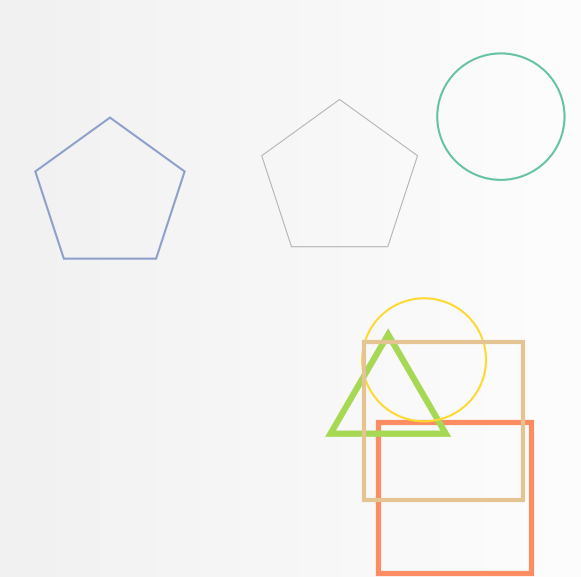[{"shape": "circle", "thickness": 1, "radius": 0.55, "center": [0.862, 0.797]}, {"shape": "square", "thickness": 2.5, "radius": 0.66, "center": [0.781, 0.138]}, {"shape": "pentagon", "thickness": 1, "radius": 0.68, "center": [0.189, 0.66]}, {"shape": "triangle", "thickness": 3, "radius": 0.57, "center": [0.668, 0.305]}, {"shape": "circle", "thickness": 1, "radius": 0.53, "center": [0.73, 0.376]}, {"shape": "square", "thickness": 2, "radius": 0.68, "center": [0.763, 0.27]}, {"shape": "pentagon", "thickness": 0.5, "radius": 0.7, "center": [0.584, 0.686]}]